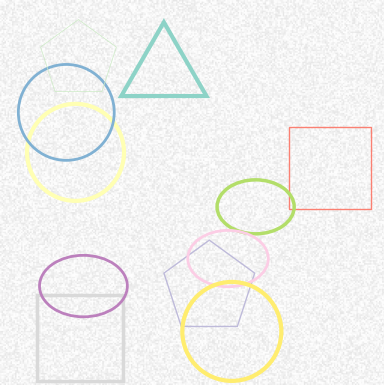[{"shape": "triangle", "thickness": 3, "radius": 0.64, "center": [0.426, 0.814]}, {"shape": "circle", "thickness": 3, "radius": 0.63, "center": [0.196, 0.604]}, {"shape": "pentagon", "thickness": 1, "radius": 0.62, "center": [0.544, 0.252]}, {"shape": "square", "thickness": 1, "radius": 0.53, "center": [0.857, 0.563]}, {"shape": "circle", "thickness": 2, "radius": 0.62, "center": [0.172, 0.708]}, {"shape": "oval", "thickness": 2.5, "radius": 0.5, "center": [0.664, 0.463]}, {"shape": "oval", "thickness": 2, "radius": 0.52, "center": [0.592, 0.328]}, {"shape": "square", "thickness": 2.5, "radius": 0.56, "center": [0.208, 0.122]}, {"shape": "oval", "thickness": 2, "radius": 0.57, "center": [0.217, 0.257]}, {"shape": "pentagon", "thickness": 0.5, "radius": 0.52, "center": [0.204, 0.846]}, {"shape": "circle", "thickness": 3, "radius": 0.64, "center": [0.602, 0.139]}]